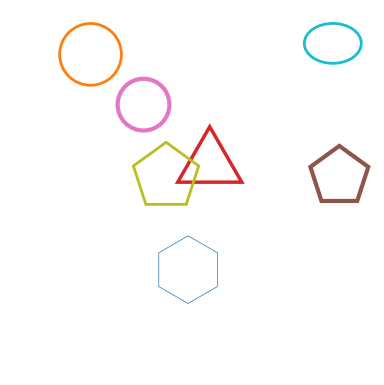[{"shape": "hexagon", "thickness": 0.5, "radius": 0.44, "center": [0.489, 0.3]}, {"shape": "circle", "thickness": 2, "radius": 0.4, "center": [0.235, 0.859]}, {"shape": "triangle", "thickness": 2.5, "radius": 0.48, "center": [0.545, 0.575]}, {"shape": "pentagon", "thickness": 3, "radius": 0.4, "center": [0.881, 0.542]}, {"shape": "circle", "thickness": 3, "radius": 0.34, "center": [0.373, 0.728]}, {"shape": "pentagon", "thickness": 2, "radius": 0.45, "center": [0.431, 0.541]}, {"shape": "oval", "thickness": 2, "radius": 0.37, "center": [0.864, 0.887]}]